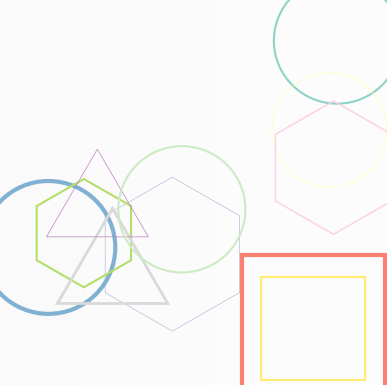[{"shape": "circle", "thickness": 1.5, "radius": 0.82, "center": [0.87, 0.894]}, {"shape": "circle", "thickness": 0.5, "radius": 0.74, "center": [0.85, 0.662]}, {"shape": "hexagon", "thickness": 0.5, "radius": 1.0, "center": [0.445, 0.34]}, {"shape": "square", "thickness": 3, "radius": 0.92, "center": [0.81, 0.154]}, {"shape": "circle", "thickness": 3, "radius": 0.86, "center": [0.125, 0.357]}, {"shape": "hexagon", "thickness": 1.5, "radius": 0.7, "center": [0.216, 0.394]}, {"shape": "hexagon", "thickness": 1, "radius": 0.87, "center": [0.861, 0.565]}, {"shape": "triangle", "thickness": 2, "radius": 0.82, "center": [0.291, 0.294]}, {"shape": "triangle", "thickness": 0.5, "radius": 0.76, "center": [0.251, 0.461]}, {"shape": "circle", "thickness": 1.5, "radius": 0.82, "center": [0.469, 0.456]}, {"shape": "square", "thickness": 1.5, "radius": 0.67, "center": [0.808, 0.147]}]